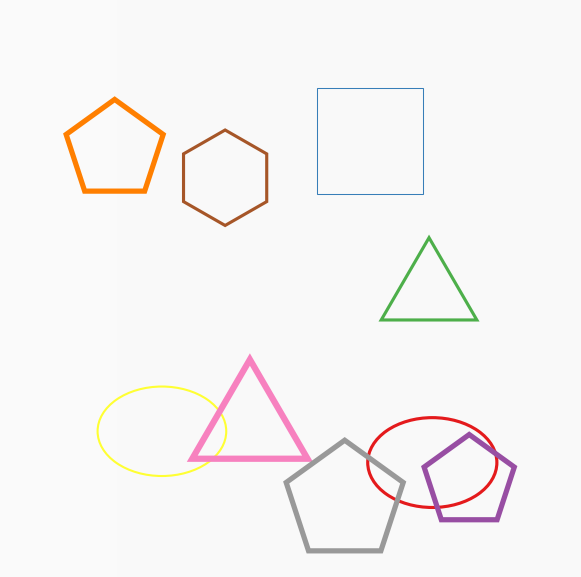[{"shape": "oval", "thickness": 1.5, "radius": 0.56, "center": [0.744, 0.198]}, {"shape": "square", "thickness": 0.5, "radius": 0.46, "center": [0.636, 0.755]}, {"shape": "triangle", "thickness": 1.5, "radius": 0.47, "center": [0.738, 0.493]}, {"shape": "pentagon", "thickness": 2.5, "radius": 0.41, "center": [0.807, 0.165]}, {"shape": "pentagon", "thickness": 2.5, "radius": 0.44, "center": [0.197, 0.739]}, {"shape": "oval", "thickness": 1, "radius": 0.55, "center": [0.279, 0.252]}, {"shape": "hexagon", "thickness": 1.5, "radius": 0.41, "center": [0.387, 0.691]}, {"shape": "triangle", "thickness": 3, "radius": 0.57, "center": [0.43, 0.262]}, {"shape": "pentagon", "thickness": 2.5, "radius": 0.53, "center": [0.593, 0.131]}]